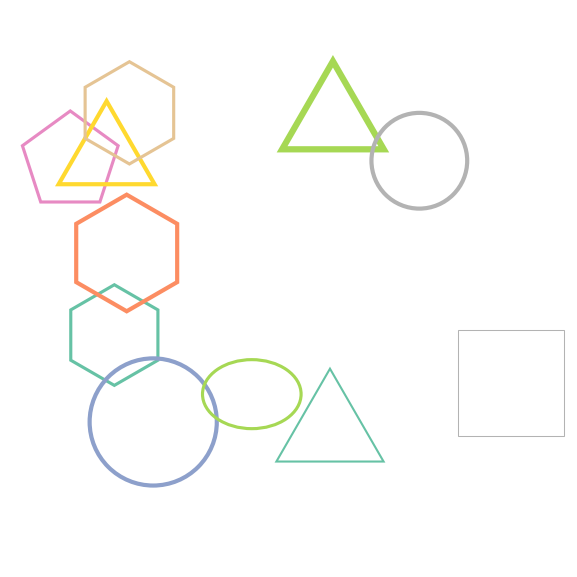[{"shape": "triangle", "thickness": 1, "radius": 0.54, "center": [0.571, 0.254]}, {"shape": "hexagon", "thickness": 1.5, "radius": 0.44, "center": [0.198, 0.419]}, {"shape": "hexagon", "thickness": 2, "radius": 0.5, "center": [0.219, 0.561]}, {"shape": "circle", "thickness": 2, "radius": 0.55, "center": [0.265, 0.268]}, {"shape": "pentagon", "thickness": 1.5, "radius": 0.44, "center": [0.122, 0.72]}, {"shape": "oval", "thickness": 1.5, "radius": 0.43, "center": [0.436, 0.317]}, {"shape": "triangle", "thickness": 3, "radius": 0.51, "center": [0.577, 0.791]}, {"shape": "triangle", "thickness": 2, "radius": 0.48, "center": [0.185, 0.728]}, {"shape": "hexagon", "thickness": 1.5, "radius": 0.44, "center": [0.224, 0.804]}, {"shape": "circle", "thickness": 2, "radius": 0.41, "center": [0.726, 0.721]}, {"shape": "square", "thickness": 0.5, "radius": 0.46, "center": [0.885, 0.336]}]